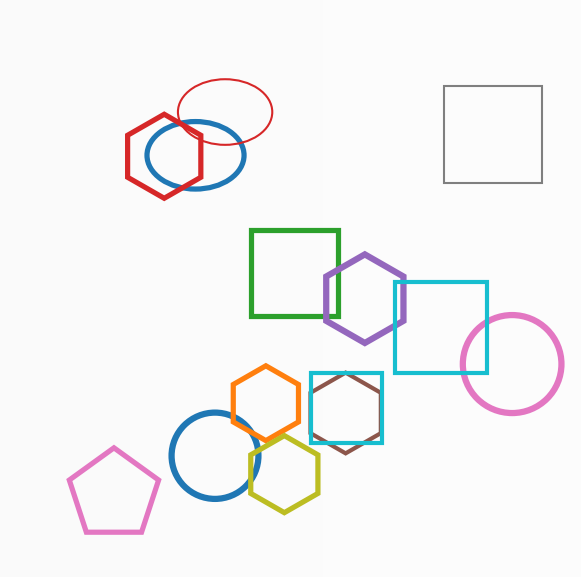[{"shape": "circle", "thickness": 3, "radius": 0.37, "center": [0.37, 0.21]}, {"shape": "oval", "thickness": 2.5, "radius": 0.42, "center": [0.336, 0.73]}, {"shape": "hexagon", "thickness": 2.5, "radius": 0.32, "center": [0.457, 0.301]}, {"shape": "square", "thickness": 2.5, "radius": 0.37, "center": [0.507, 0.526]}, {"shape": "hexagon", "thickness": 2.5, "radius": 0.36, "center": [0.283, 0.729]}, {"shape": "oval", "thickness": 1, "radius": 0.41, "center": [0.387, 0.805]}, {"shape": "hexagon", "thickness": 3, "radius": 0.38, "center": [0.628, 0.482]}, {"shape": "hexagon", "thickness": 2, "radius": 0.35, "center": [0.595, 0.284]}, {"shape": "pentagon", "thickness": 2.5, "radius": 0.4, "center": [0.196, 0.143]}, {"shape": "circle", "thickness": 3, "radius": 0.42, "center": [0.881, 0.369]}, {"shape": "square", "thickness": 1, "radius": 0.42, "center": [0.848, 0.766]}, {"shape": "hexagon", "thickness": 2.5, "radius": 0.33, "center": [0.489, 0.178]}, {"shape": "square", "thickness": 2, "radius": 0.39, "center": [0.759, 0.432]}, {"shape": "square", "thickness": 2, "radius": 0.3, "center": [0.596, 0.293]}]